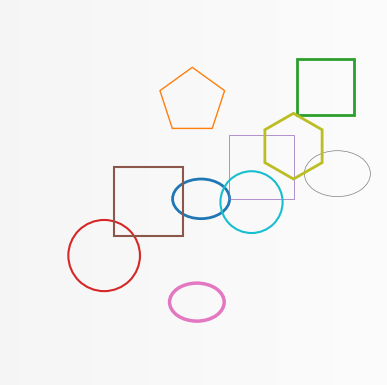[{"shape": "oval", "thickness": 2, "radius": 0.37, "center": [0.519, 0.484]}, {"shape": "pentagon", "thickness": 1, "radius": 0.44, "center": [0.496, 0.737]}, {"shape": "square", "thickness": 2, "radius": 0.37, "center": [0.839, 0.775]}, {"shape": "circle", "thickness": 1.5, "radius": 0.46, "center": [0.269, 0.336]}, {"shape": "square", "thickness": 0.5, "radius": 0.42, "center": [0.674, 0.566]}, {"shape": "square", "thickness": 1.5, "radius": 0.45, "center": [0.383, 0.478]}, {"shape": "oval", "thickness": 2.5, "radius": 0.35, "center": [0.508, 0.215]}, {"shape": "oval", "thickness": 0.5, "radius": 0.43, "center": [0.871, 0.549]}, {"shape": "hexagon", "thickness": 2, "radius": 0.43, "center": [0.757, 0.62]}, {"shape": "circle", "thickness": 1.5, "radius": 0.4, "center": [0.649, 0.475]}]